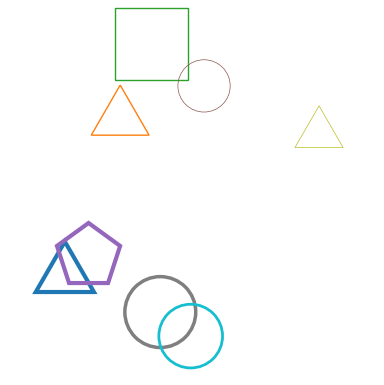[{"shape": "triangle", "thickness": 3, "radius": 0.44, "center": [0.168, 0.285]}, {"shape": "triangle", "thickness": 1, "radius": 0.43, "center": [0.312, 0.692]}, {"shape": "square", "thickness": 1, "radius": 0.47, "center": [0.394, 0.886]}, {"shape": "pentagon", "thickness": 3, "radius": 0.43, "center": [0.23, 0.335]}, {"shape": "circle", "thickness": 0.5, "radius": 0.34, "center": [0.53, 0.777]}, {"shape": "circle", "thickness": 2.5, "radius": 0.46, "center": [0.416, 0.189]}, {"shape": "triangle", "thickness": 0.5, "radius": 0.36, "center": [0.829, 0.653]}, {"shape": "circle", "thickness": 2, "radius": 0.41, "center": [0.495, 0.127]}]